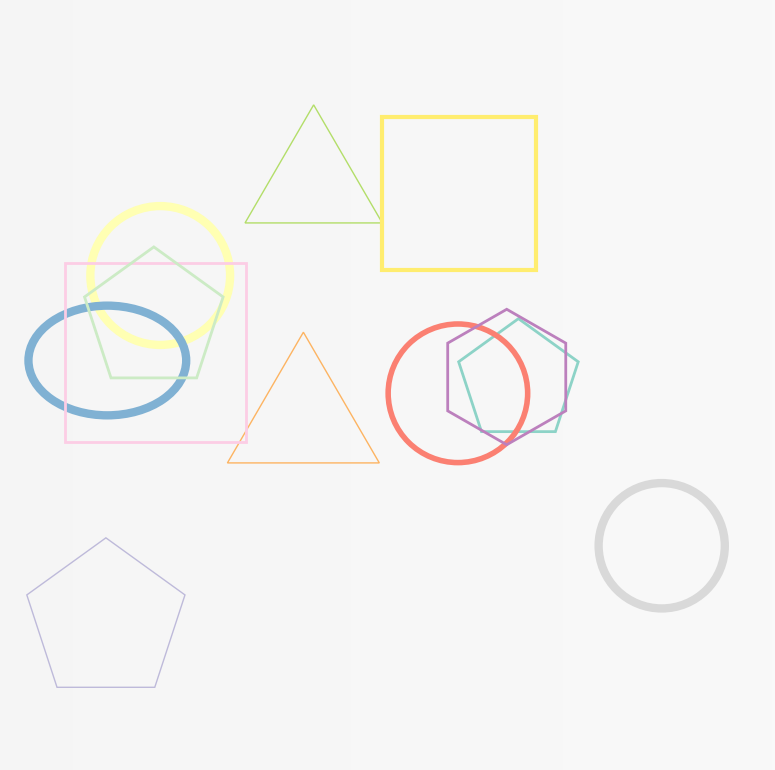[{"shape": "pentagon", "thickness": 1, "radius": 0.41, "center": [0.669, 0.505]}, {"shape": "circle", "thickness": 3, "radius": 0.45, "center": [0.207, 0.642]}, {"shape": "pentagon", "thickness": 0.5, "radius": 0.54, "center": [0.137, 0.194]}, {"shape": "circle", "thickness": 2, "radius": 0.45, "center": [0.591, 0.489]}, {"shape": "oval", "thickness": 3, "radius": 0.51, "center": [0.138, 0.532]}, {"shape": "triangle", "thickness": 0.5, "radius": 0.57, "center": [0.391, 0.455]}, {"shape": "triangle", "thickness": 0.5, "radius": 0.51, "center": [0.405, 0.762]}, {"shape": "square", "thickness": 1, "radius": 0.58, "center": [0.201, 0.542]}, {"shape": "circle", "thickness": 3, "radius": 0.41, "center": [0.854, 0.291]}, {"shape": "hexagon", "thickness": 1, "radius": 0.44, "center": [0.654, 0.51]}, {"shape": "pentagon", "thickness": 1, "radius": 0.47, "center": [0.198, 0.585]}, {"shape": "square", "thickness": 1.5, "radius": 0.5, "center": [0.593, 0.749]}]